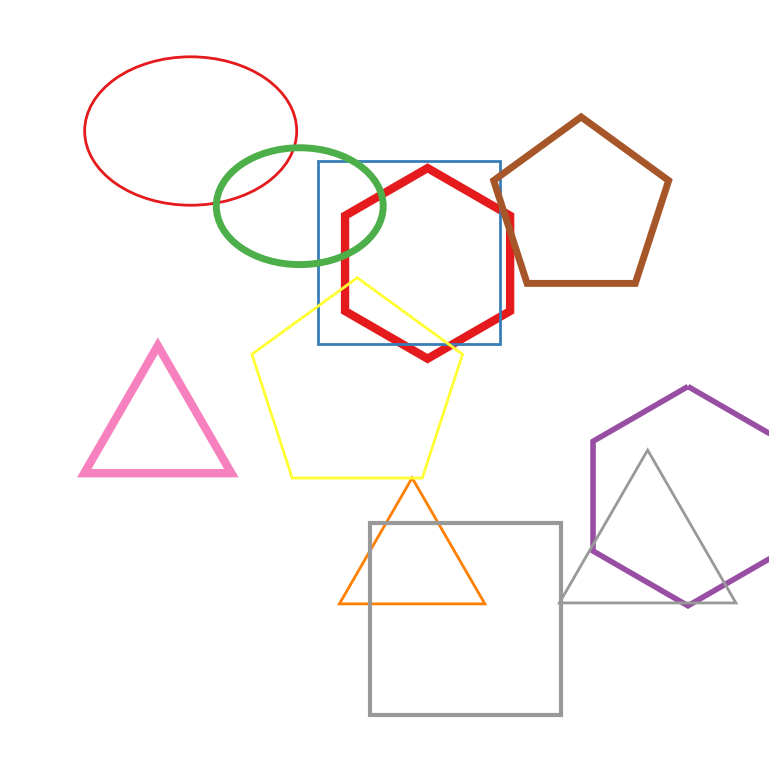[{"shape": "hexagon", "thickness": 3, "radius": 0.62, "center": [0.555, 0.658]}, {"shape": "oval", "thickness": 1, "radius": 0.69, "center": [0.248, 0.83]}, {"shape": "square", "thickness": 1, "radius": 0.59, "center": [0.531, 0.672]}, {"shape": "oval", "thickness": 2.5, "radius": 0.54, "center": [0.389, 0.732]}, {"shape": "hexagon", "thickness": 2, "radius": 0.71, "center": [0.893, 0.356]}, {"shape": "triangle", "thickness": 1, "radius": 0.55, "center": [0.535, 0.27]}, {"shape": "pentagon", "thickness": 1, "radius": 0.72, "center": [0.464, 0.495]}, {"shape": "pentagon", "thickness": 2.5, "radius": 0.6, "center": [0.755, 0.729]}, {"shape": "triangle", "thickness": 3, "radius": 0.55, "center": [0.205, 0.441]}, {"shape": "square", "thickness": 1.5, "radius": 0.62, "center": [0.605, 0.196]}, {"shape": "triangle", "thickness": 1, "radius": 0.66, "center": [0.841, 0.283]}]